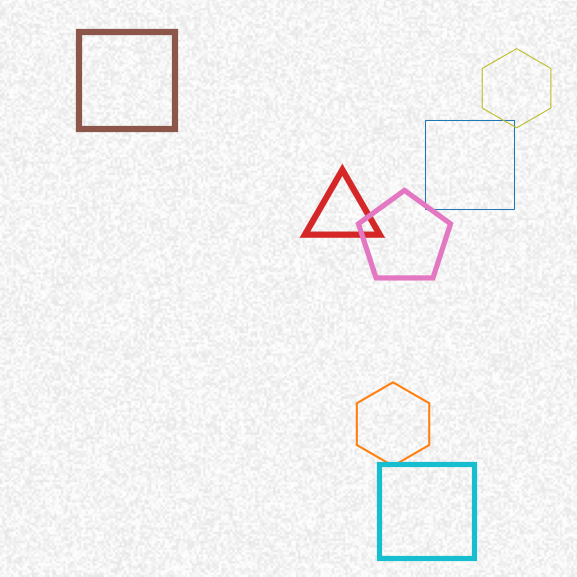[{"shape": "square", "thickness": 0.5, "radius": 0.39, "center": [0.813, 0.714]}, {"shape": "hexagon", "thickness": 1, "radius": 0.36, "center": [0.681, 0.265]}, {"shape": "triangle", "thickness": 3, "radius": 0.37, "center": [0.593, 0.63]}, {"shape": "square", "thickness": 3, "radius": 0.42, "center": [0.219, 0.86]}, {"shape": "pentagon", "thickness": 2.5, "radius": 0.42, "center": [0.7, 0.586]}, {"shape": "hexagon", "thickness": 0.5, "radius": 0.34, "center": [0.894, 0.846]}, {"shape": "square", "thickness": 2.5, "radius": 0.41, "center": [0.738, 0.114]}]